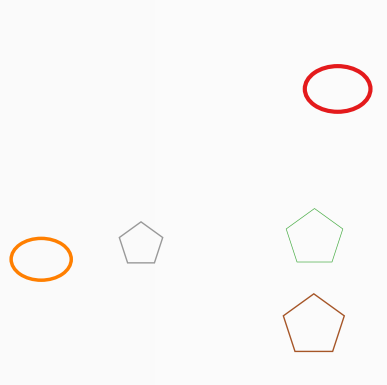[{"shape": "oval", "thickness": 3, "radius": 0.42, "center": [0.871, 0.769]}, {"shape": "pentagon", "thickness": 0.5, "radius": 0.38, "center": [0.812, 0.382]}, {"shape": "oval", "thickness": 2.5, "radius": 0.39, "center": [0.106, 0.327]}, {"shape": "pentagon", "thickness": 1, "radius": 0.41, "center": [0.81, 0.154]}, {"shape": "pentagon", "thickness": 1, "radius": 0.29, "center": [0.364, 0.365]}]